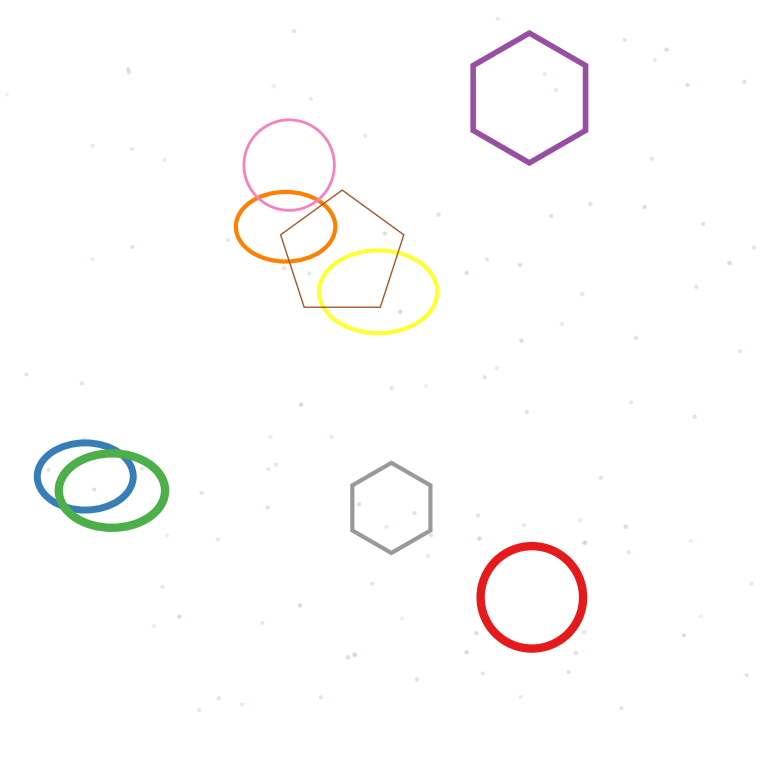[{"shape": "circle", "thickness": 3, "radius": 0.33, "center": [0.691, 0.224]}, {"shape": "oval", "thickness": 2.5, "radius": 0.31, "center": [0.111, 0.381]}, {"shape": "oval", "thickness": 3, "radius": 0.35, "center": [0.145, 0.363]}, {"shape": "hexagon", "thickness": 2, "radius": 0.42, "center": [0.687, 0.873]}, {"shape": "oval", "thickness": 1.5, "radius": 0.32, "center": [0.371, 0.706]}, {"shape": "oval", "thickness": 1.5, "radius": 0.38, "center": [0.491, 0.621]}, {"shape": "pentagon", "thickness": 0.5, "radius": 0.42, "center": [0.444, 0.669]}, {"shape": "circle", "thickness": 1, "radius": 0.29, "center": [0.376, 0.786]}, {"shape": "hexagon", "thickness": 1.5, "radius": 0.29, "center": [0.508, 0.34]}]